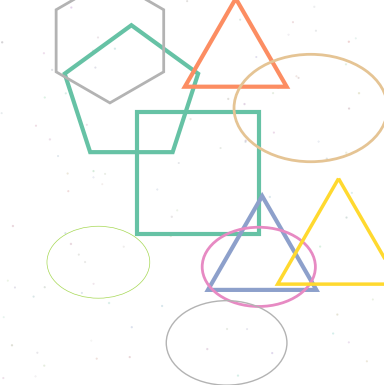[{"shape": "square", "thickness": 3, "radius": 0.79, "center": [0.515, 0.55]}, {"shape": "pentagon", "thickness": 3, "radius": 0.91, "center": [0.341, 0.752]}, {"shape": "triangle", "thickness": 3, "radius": 0.76, "center": [0.612, 0.851]}, {"shape": "triangle", "thickness": 3, "radius": 0.81, "center": [0.681, 0.328]}, {"shape": "oval", "thickness": 2, "radius": 0.74, "center": [0.672, 0.307]}, {"shape": "oval", "thickness": 0.5, "radius": 0.67, "center": [0.255, 0.319]}, {"shape": "triangle", "thickness": 2.5, "radius": 0.91, "center": [0.879, 0.353]}, {"shape": "oval", "thickness": 2, "radius": 1.0, "center": [0.807, 0.719]}, {"shape": "hexagon", "thickness": 2, "radius": 0.81, "center": [0.285, 0.894]}, {"shape": "oval", "thickness": 1, "radius": 0.78, "center": [0.589, 0.109]}]